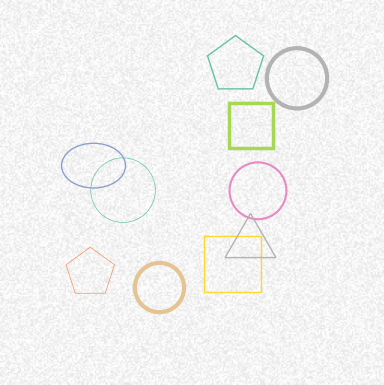[{"shape": "pentagon", "thickness": 1, "radius": 0.38, "center": [0.612, 0.831]}, {"shape": "circle", "thickness": 0.5, "radius": 0.42, "center": [0.32, 0.506]}, {"shape": "pentagon", "thickness": 0.5, "radius": 0.33, "center": [0.234, 0.292]}, {"shape": "oval", "thickness": 1, "radius": 0.42, "center": [0.243, 0.57]}, {"shape": "circle", "thickness": 1.5, "radius": 0.37, "center": [0.67, 0.504]}, {"shape": "square", "thickness": 2.5, "radius": 0.29, "center": [0.653, 0.674]}, {"shape": "square", "thickness": 1, "radius": 0.37, "center": [0.604, 0.314]}, {"shape": "circle", "thickness": 3, "radius": 0.32, "center": [0.414, 0.253]}, {"shape": "triangle", "thickness": 1, "radius": 0.38, "center": [0.651, 0.369]}, {"shape": "circle", "thickness": 3, "radius": 0.39, "center": [0.771, 0.797]}]